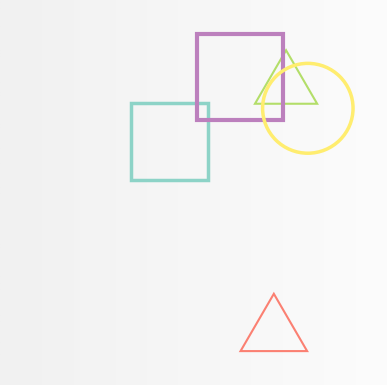[{"shape": "square", "thickness": 2.5, "radius": 0.5, "center": [0.438, 0.632]}, {"shape": "triangle", "thickness": 1.5, "radius": 0.5, "center": [0.707, 0.138]}, {"shape": "triangle", "thickness": 1.5, "radius": 0.46, "center": [0.738, 0.777]}, {"shape": "square", "thickness": 3, "radius": 0.55, "center": [0.619, 0.8]}, {"shape": "circle", "thickness": 2.5, "radius": 0.58, "center": [0.794, 0.719]}]